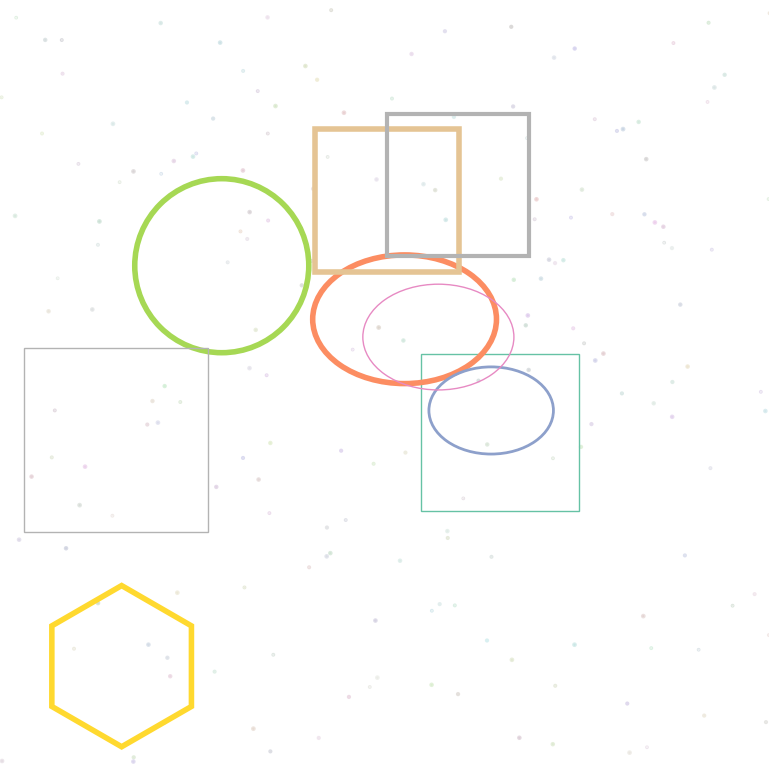[{"shape": "square", "thickness": 0.5, "radius": 0.51, "center": [0.649, 0.438]}, {"shape": "oval", "thickness": 2, "radius": 0.6, "center": [0.525, 0.585]}, {"shape": "oval", "thickness": 1, "radius": 0.4, "center": [0.638, 0.467]}, {"shape": "oval", "thickness": 0.5, "radius": 0.49, "center": [0.569, 0.562]}, {"shape": "circle", "thickness": 2, "radius": 0.57, "center": [0.288, 0.655]}, {"shape": "hexagon", "thickness": 2, "radius": 0.52, "center": [0.158, 0.135]}, {"shape": "square", "thickness": 2, "radius": 0.47, "center": [0.502, 0.74]}, {"shape": "square", "thickness": 0.5, "radius": 0.6, "center": [0.151, 0.428]}, {"shape": "square", "thickness": 1.5, "radius": 0.46, "center": [0.595, 0.759]}]